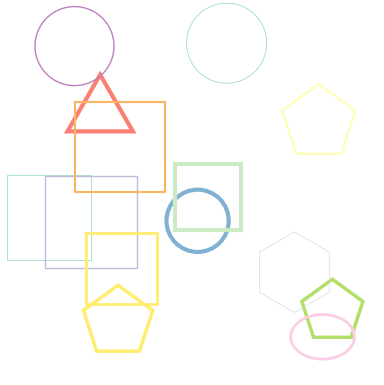[{"shape": "circle", "thickness": 0.5, "radius": 0.52, "center": [0.589, 0.888]}, {"shape": "square", "thickness": 0.5, "radius": 0.55, "center": [0.127, 0.435]}, {"shape": "pentagon", "thickness": 1.5, "radius": 0.5, "center": [0.828, 0.682]}, {"shape": "square", "thickness": 1, "radius": 0.6, "center": [0.235, 0.423]}, {"shape": "triangle", "thickness": 3, "radius": 0.49, "center": [0.26, 0.708]}, {"shape": "circle", "thickness": 3, "radius": 0.4, "center": [0.513, 0.426]}, {"shape": "square", "thickness": 1.5, "radius": 0.58, "center": [0.311, 0.618]}, {"shape": "pentagon", "thickness": 2.5, "radius": 0.42, "center": [0.863, 0.191]}, {"shape": "oval", "thickness": 2, "radius": 0.41, "center": [0.838, 0.125]}, {"shape": "hexagon", "thickness": 0.5, "radius": 0.52, "center": [0.765, 0.293]}, {"shape": "circle", "thickness": 1, "radius": 0.51, "center": [0.194, 0.88]}, {"shape": "square", "thickness": 3, "radius": 0.43, "center": [0.54, 0.488]}, {"shape": "pentagon", "thickness": 2.5, "radius": 0.47, "center": [0.307, 0.164]}, {"shape": "square", "thickness": 2, "radius": 0.46, "center": [0.315, 0.303]}]